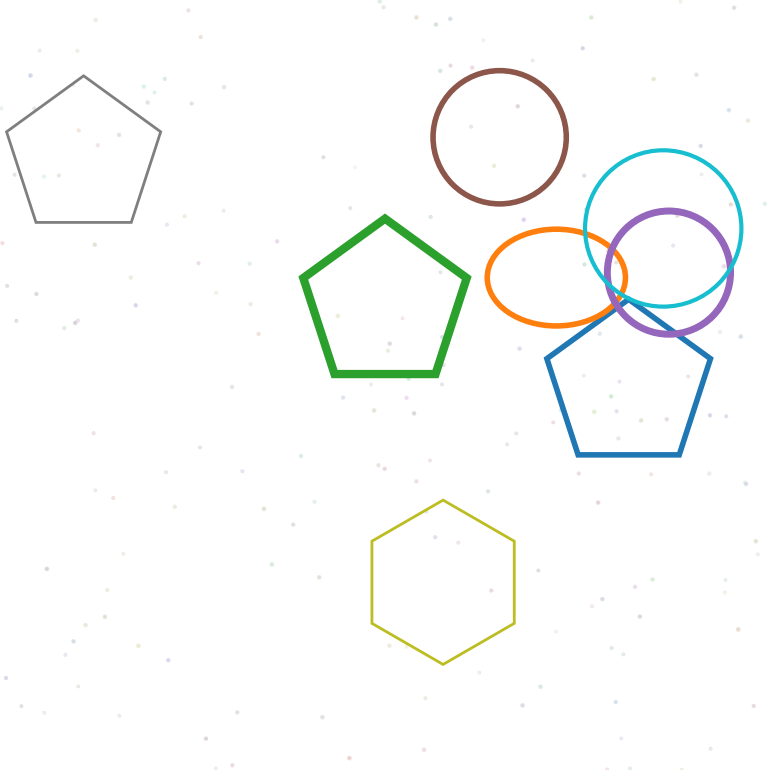[{"shape": "pentagon", "thickness": 2, "radius": 0.56, "center": [0.816, 0.5]}, {"shape": "oval", "thickness": 2, "radius": 0.45, "center": [0.723, 0.64]}, {"shape": "pentagon", "thickness": 3, "radius": 0.56, "center": [0.5, 0.604]}, {"shape": "circle", "thickness": 2.5, "radius": 0.4, "center": [0.869, 0.646]}, {"shape": "circle", "thickness": 2, "radius": 0.43, "center": [0.649, 0.822]}, {"shape": "pentagon", "thickness": 1, "radius": 0.53, "center": [0.109, 0.796]}, {"shape": "hexagon", "thickness": 1, "radius": 0.53, "center": [0.575, 0.244]}, {"shape": "circle", "thickness": 1.5, "radius": 0.51, "center": [0.861, 0.703]}]